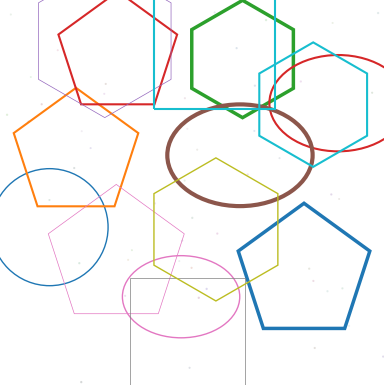[{"shape": "circle", "thickness": 1, "radius": 0.76, "center": [0.129, 0.41]}, {"shape": "pentagon", "thickness": 2.5, "radius": 0.9, "center": [0.79, 0.292]}, {"shape": "pentagon", "thickness": 1.5, "radius": 0.85, "center": [0.197, 0.602]}, {"shape": "hexagon", "thickness": 2.5, "radius": 0.76, "center": [0.63, 0.847]}, {"shape": "oval", "thickness": 1.5, "radius": 0.89, "center": [0.878, 0.732]}, {"shape": "pentagon", "thickness": 1.5, "radius": 0.81, "center": [0.306, 0.86]}, {"shape": "hexagon", "thickness": 0.5, "radius": 0.99, "center": [0.272, 0.893]}, {"shape": "oval", "thickness": 3, "radius": 0.94, "center": [0.623, 0.597]}, {"shape": "oval", "thickness": 1, "radius": 0.76, "center": [0.47, 0.229]}, {"shape": "pentagon", "thickness": 0.5, "radius": 0.93, "center": [0.302, 0.335]}, {"shape": "square", "thickness": 0.5, "radius": 0.74, "center": [0.486, 0.129]}, {"shape": "hexagon", "thickness": 1, "radius": 0.93, "center": [0.561, 0.404]}, {"shape": "hexagon", "thickness": 1.5, "radius": 0.81, "center": [0.813, 0.728]}, {"shape": "square", "thickness": 1.5, "radius": 0.78, "center": [0.557, 0.872]}]